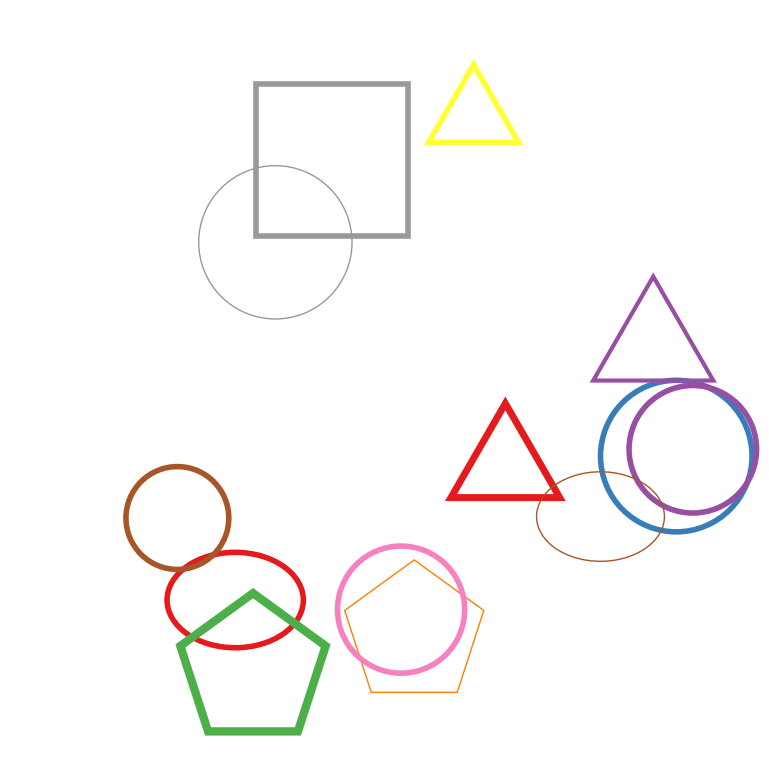[{"shape": "triangle", "thickness": 2.5, "radius": 0.41, "center": [0.656, 0.395]}, {"shape": "oval", "thickness": 2, "radius": 0.44, "center": [0.305, 0.221]}, {"shape": "circle", "thickness": 2, "radius": 0.49, "center": [0.878, 0.408]}, {"shape": "pentagon", "thickness": 3, "radius": 0.5, "center": [0.329, 0.13]}, {"shape": "triangle", "thickness": 1.5, "radius": 0.45, "center": [0.848, 0.551]}, {"shape": "circle", "thickness": 2, "radius": 0.41, "center": [0.9, 0.417]}, {"shape": "pentagon", "thickness": 0.5, "radius": 0.48, "center": [0.538, 0.178]}, {"shape": "triangle", "thickness": 2, "radius": 0.34, "center": [0.615, 0.849]}, {"shape": "circle", "thickness": 2, "radius": 0.33, "center": [0.23, 0.327]}, {"shape": "oval", "thickness": 0.5, "radius": 0.42, "center": [0.78, 0.329]}, {"shape": "circle", "thickness": 2, "radius": 0.41, "center": [0.521, 0.208]}, {"shape": "circle", "thickness": 0.5, "radius": 0.5, "center": [0.358, 0.685]}, {"shape": "square", "thickness": 2, "radius": 0.49, "center": [0.431, 0.792]}]